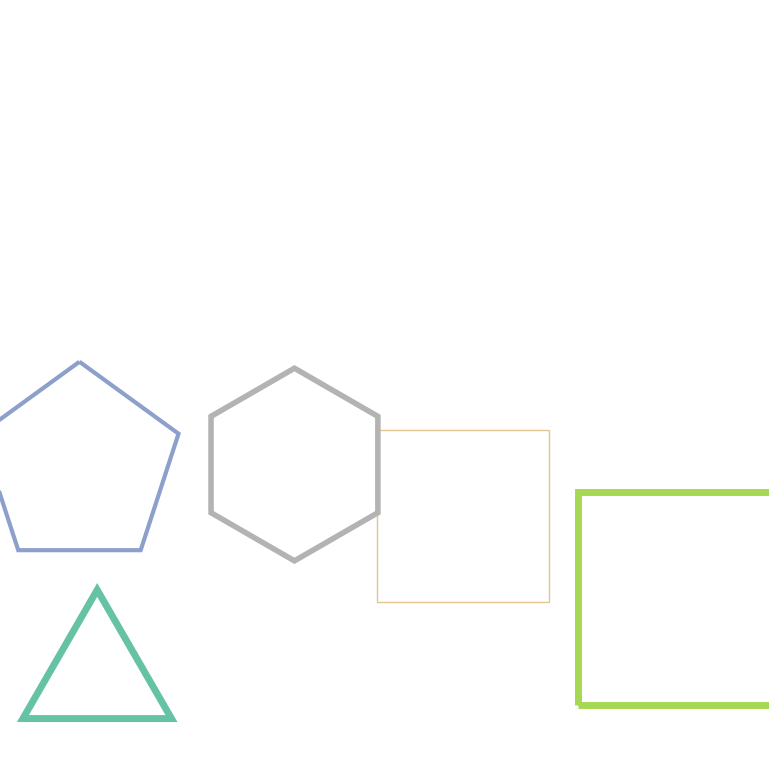[{"shape": "triangle", "thickness": 2.5, "radius": 0.56, "center": [0.126, 0.122]}, {"shape": "pentagon", "thickness": 1.5, "radius": 0.68, "center": [0.103, 0.395]}, {"shape": "square", "thickness": 2.5, "radius": 0.69, "center": [0.889, 0.222]}, {"shape": "square", "thickness": 0.5, "radius": 0.56, "center": [0.601, 0.33]}, {"shape": "hexagon", "thickness": 2, "radius": 0.63, "center": [0.382, 0.397]}]